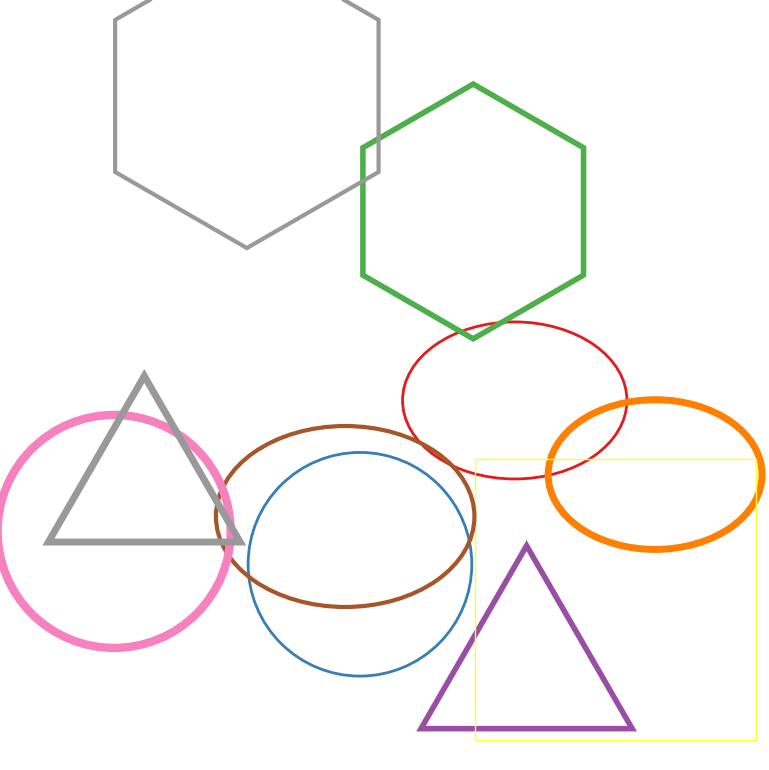[{"shape": "oval", "thickness": 1, "radius": 0.73, "center": [0.668, 0.48]}, {"shape": "circle", "thickness": 1, "radius": 0.73, "center": [0.467, 0.267]}, {"shape": "hexagon", "thickness": 2, "radius": 0.83, "center": [0.615, 0.725]}, {"shape": "triangle", "thickness": 2, "radius": 0.79, "center": [0.684, 0.133]}, {"shape": "oval", "thickness": 2.5, "radius": 0.69, "center": [0.851, 0.384]}, {"shape": "square", "thickness": 0.5, "radius": 0.91, "center": [0.799, 0.221]}, {"shape": "oval", "thickness": 1.5, "radius": 0.84, "center": [0.448, 0.329]}, {"shape": "circle", "thickness": 3, "radius": 0.76, "center": [0.148, 0.31]}, {"shape": "triangle", "thickness": 2.5, "radius": 0.72, "center": [0.187, 0.368]}, {"shape": "hexagon", "thickness": 1.5, "radius": 0.99, "center": [0.321, 0.875]}]